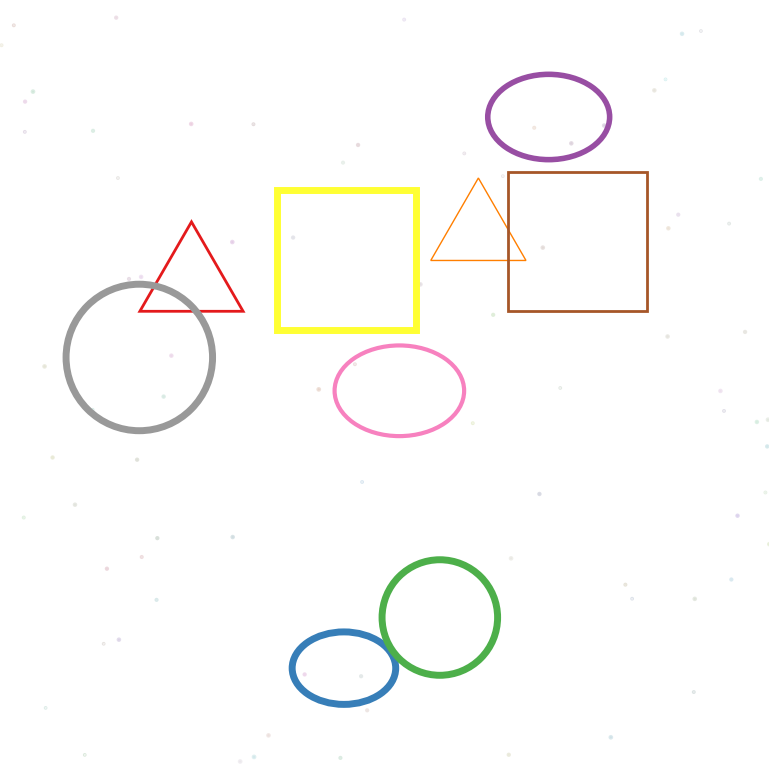[{"shape": "triangle", "thickness": 1, "radius": 0.39, "center": [0.249, 0.634]}, {"shape": "oval", "thickness": 2.5, "radius": 0.34, "center": [0.447, 0.132]}, {"shape": "circle", "thickness": 2.5, "radius": 0.38, "center": [0.571, 0.198]}, {"shape": "oval", "thickness": 2, "radius": 0.4, "center": [0.713, 0.848]}, {"shape": "triangle", "thickness": 0.5, "radius": 0.36, "center": [0.621, 0.697]}, {"shape": "square", "thickness": 2.5, "radius": 0.45, "center": [0.45, 0.663]}, {"shape": "square", "thickness": 1, "radius": 0.45, "center": [0.75, 0.686]}, {"shape": "oval", "thickness": 1.5, "radius": 0.42, "center": [0.519, 0.492]}, {"shape": "circle", "thickness": 2.5, "radius": 0.48, "center": [0.181, 0.536]}]